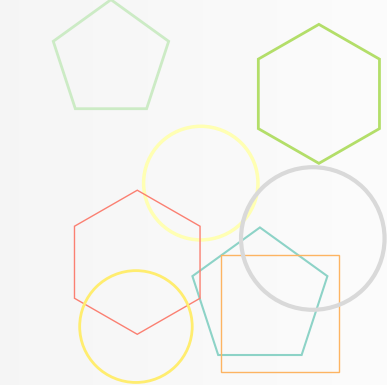[{"shape": "pentagon", "thickness": 1.5, "radius": 0.92, "center": [0.671, 0.226]}, {"shape": "circle", "thickness": 2.5, "radius": 0.74, "center": [0.518, 0.524]}, {"shape": "hexagon", "thickness": 1, "radius": 0.94, "center": [0.354, 0.319]}, {"shape": "square", "thickness": 1, "radius": 0.76, "center": [0.723, 0.187]}, {"shape": "hexagon", "thickness": 2, "radius": 0.9, "center": [0.823, 0.756]}, {"shape": "circle", "thickness": 3, "radius": 0.93, "center": [0.807, 0.381]}, {"shape": "pentagon", "thickness": 2, "radius": 0.78, "center": [0.286, 0.844]}, {"shape": "circle", "thickness": 2, "radius": 0.73, "center": [0.351, 0.152]}]